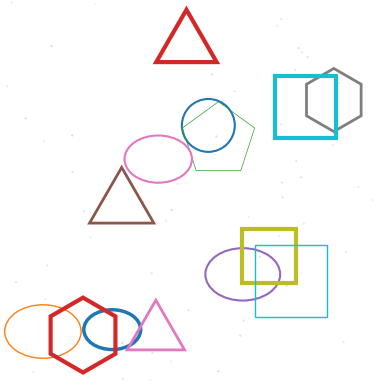[{"shape": "oval", "thickness": 2.5, "radius": 0.37, "center": [0.292, 0.144]}, {"shape": "circle", "thickness": 1.5, "radius": 0.34, "center": [0.541, 0.674]}, {"shape": "oval", "thickness": 1, "radius": 0.5, "center": [0.111, 0.139]}, {"shape": "pentagon", "thickness": 0.5, "radius": 0.49, "center": [0.568, 0.637]}, {"shape": "triangle", "thickness": 3, "radius": 0.45, "center": [0.484, 0.884]}, {"shape": "hexagon", "thickness": 3, "radius": 0.49, "center": [0.216, 0.13]}, {"shape": "oval", "thickness": 1.5, "radius": 0.49, "center": [0.631, 0.287]}, {"shape": "triangle", "thickness": 2, "radius": 0.48, "center": [0.316, 0.469]}, {"shape": "oval", "thickness": 1.5, "radius": 0.44, "center": [0.411, 0.587]}, {"shape": "triangle", "thickness": 2, "radius": 0.43, "center": [0.405, 0.134]}, {"shape": "hexagon", "thickness": 2, "radius": 0.41, "center": [0.867, 0.74]}, {"shape": "square", "thickness": 3, "radius": 0.35, "center": [0.698, 0.336]}, {"shape": "square", "thickness": 1, "radius": 0.47, "center": [0.756, 0.271]}, {"shape": "square", "thickness": 3, "radius": 0.4, "center": [0.793, 0.722]}]